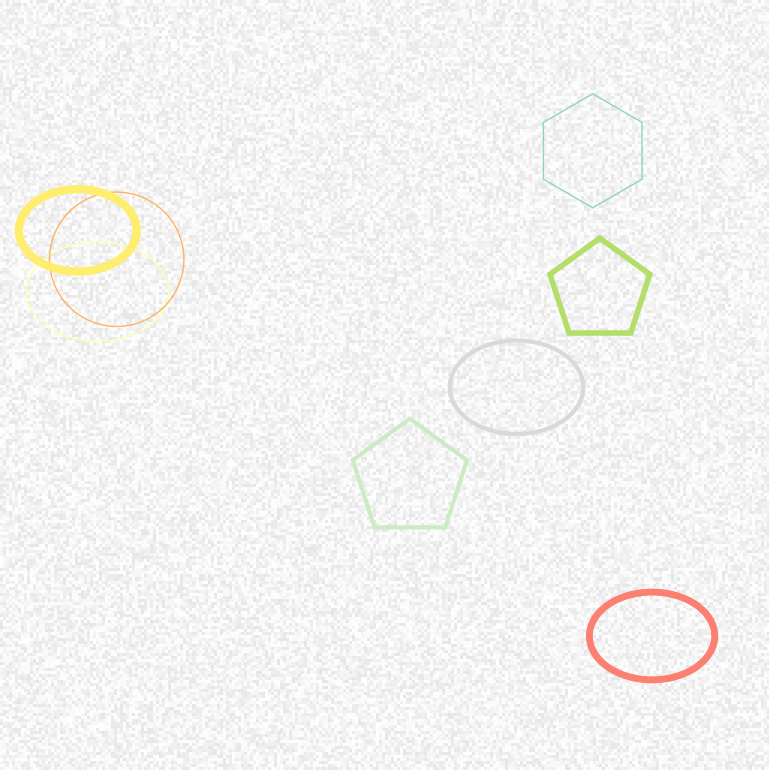[{"shape": "hexagon", "thickness": 0.5, "radius": 0.37, "center": [0.77, 0.804]}, {"shape": "oval", "thickness": 0.5, "radius": 0.46, "center": [0.127, 0.621]}, {"shape": "oval", "thickness": 2.5, "radius": 0.41, "center": [0.847, 0.174]}, {"shape": "circle", "thickness": 0.5, "radius": 0.44, "center": [0.152, 0.663]}, {"shape": "pentagon", "thickness": 2, "radius": 0.34, "center": [0.779, 0.623]}, {"shape": "oval", "thickness": 1.5, "radius": 0.43, "center": [0.671, 0.497]}, {"shape": "pentagon", "thickness": 1.5, "radius": 0.39, "center": [0.532, 0.378]}, {"shape": "oval", "thickness": 3, "radius": 0.38, "center": [0.101, 0.701]}]